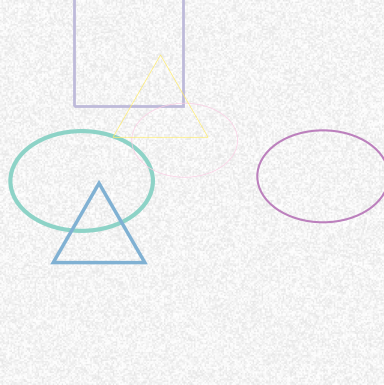[{"shape": "oval", "thickness": 3, "radius": 0.93, "center": [0.212, 0.53]}, {"shape": "square", "thickness": 2, "radius": 0.71, "center": [0.333, 0.867]}, {"shape": "triangle", "thickness": 2.5, "radius": 0.69, "center": [0.257, 0.387]}, {"shape": "oval", "thickness": 0.5, "radius": 0.69, "center": [0.48, 0.636]}, {"shape": "oval", "thickness": 1.5, "radius": 0.85, "center": [0.839, 0.542]}, {"shape": "triangle", "thickness": 0.5, "radius": 0.71, "center": [0.417, 0.715]}]